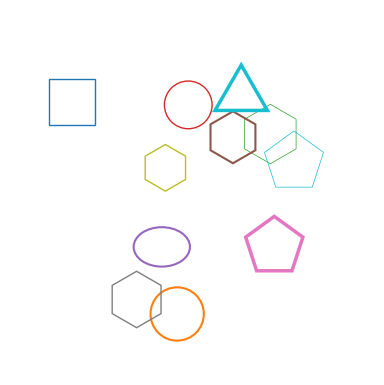[{"shape": "square", "thickness": 1, "radius": 0.3, "center": [0.187, 0.736]}, {"shape": "circle", "thickness": 1.5, "radius": 0.35, "center": [0.46, 0.184]}, {"shape": "hexagon", "thickness": 0.5, "radius": 0.39, "center": [0.702, 0.652]}, {"shape": "circle", "thickness": 1, "radius": 0.31, "center": [0.489, 0.728]}, {"shape": "oval", "thickness": 1.5, "radius": 0.37, "center": [0.42, 0.359]}, {"shape": "hexagon", "thickness": 1.5, "radius": 0.34, "center": [0.605, 0.643]}, {"shape": "pentagon", "thickness": 2.5, "radius": 0.39, "center": [0.712, 0.36]}, {"shape": "hexagon", "thickness": 1, "radius": 0.37, "center": [0.355, 0.222]}, {"shape": "hexagon", "thickness": 1, "radius": 0.3, "center": [0.43, 0.564]}, {"shape": "pentagon", "thickness": 0.5, "radius": 0.4, "center": [0.764, 0.579]}, {"shape": "triangle", "thickness": 2.5, "radius": 0.39, "center": [0.627, 0.752]}]